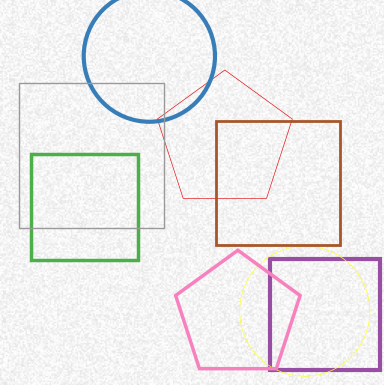[{"shape": "pentagon", "thickness": 0.5, "radius": 0.92, "center": [0.584, 0.634]}, {"shape": "circle", "thickness": 3, "radius": 0.85, "center": [0.388, 0.854]}, {"shape": "square", "thickness": 2.5, "radius": 0.69, "center": [0.219, 0.462]}, {"shape": "square", "thickness": 3, "radius": 0.72, "center": [0.844, 0.183]}, {"shape": "circle", "thickness": 0.5, "radius": 0.85, "center": [0.792, 0.192]}, {"shape": "square", "thickness": 2, "radius": 0.8, "center": [0.722, 0.524]}, {"shape": "pentagon", "thickness": 2.5, "radius": 0.85, "center": [0.618, 0.18]}, {"shape": "square", "thickness": 1, "radius": 0.94, "center": [0.237, 0.595]}]